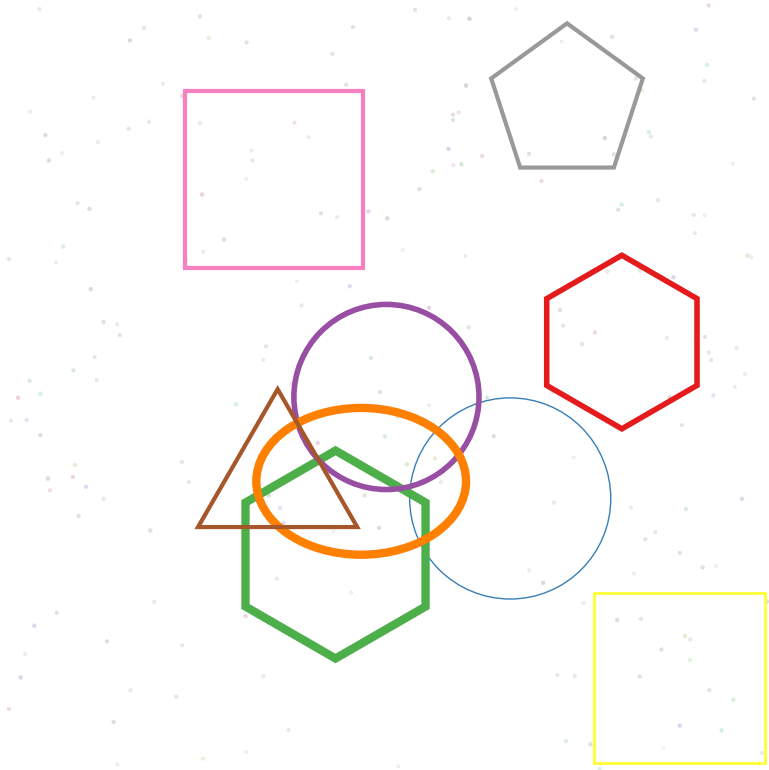[{"shape": "hexagon", "thickness": 2, "radius": 0.56, "center": [0.808, 0.556]}, {"shape": "circle", "thickness": 0.5, "radius": 0.65, "center": [0.663, 0.353]}, {"shape": "hexagon", "thickness": 3, "radius": 0.68, "center": [0.436, 0.28]}, {"shape": "circle", "thickness": 2, "radius": 0.6, "center": [0.502, 0.484]}, {"shape": "oval", "thickness": 3, "radius": 0.68, "center": [0.469, 0.375]}, {"shape": "square", "thickness": 1, "radius": 0.55, "center": [0.882, 0.119]}, {"shape": "triangle", "thickness": 1.5, "radius": 0.6, "center": [0.361, 0.375]}, {"shape": "square", "thickness": 1.5, "radius": 0.58, "center": [0.356, 0.767]}, {"shape": "pentagon", "thickness": 1.5, "radius": 0.52, "center": [0.736, 0.866]}]